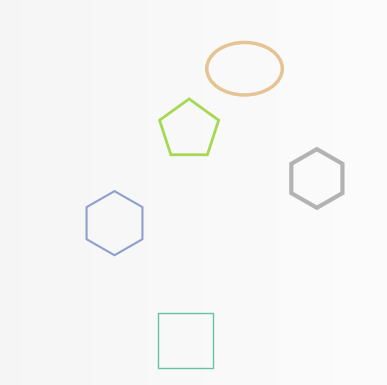[{"shape": "square", "thickness": 1, "radius": 0.36, "center": [0.478, 0.116]}, {"shape": "hexagon", "thickness": 1.5, "radius": 0.42, "center": [0.295, 0.42]}, {"shape": "pentagon", "thickness": 2, "radius": 0.4, "center": [0.488, 0.663]}, {"shape": "oval", "thickness": 2.5, "radius": 0.49, "center": [0.631, 0.822]}, {"shape": "hexagon", "thickness": 3, "radius": 0.38, "center": [0.818, 0.536]}]